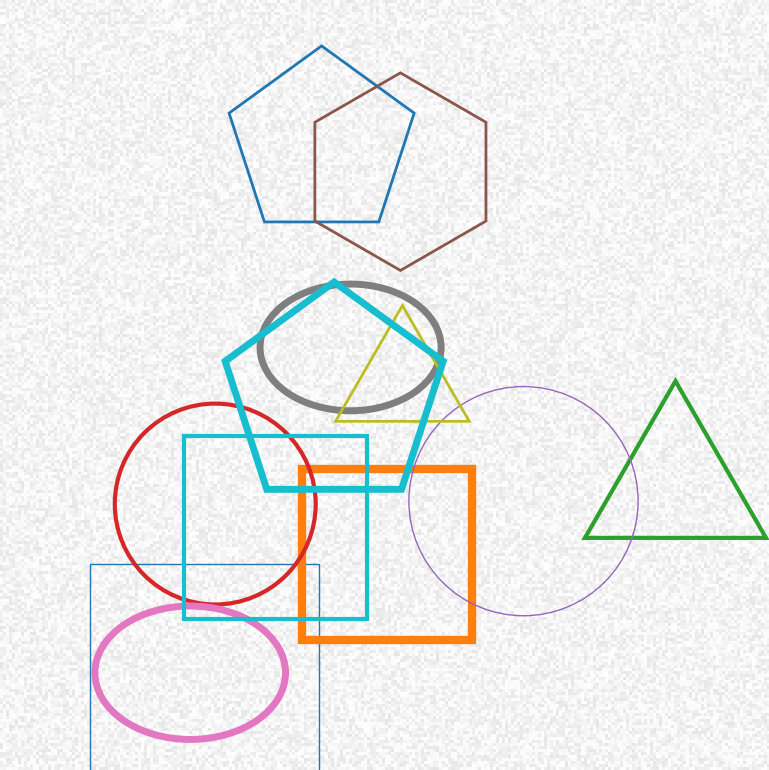[{"shape": "square", "thickness": 0.5, "radius": 0.74, "center": [0.266, 0.118]}, {"shape": "pentagon", "thickness": 1, "radius": 0.63, "center": [0.418, 0.814]}, {"shape": "square", "thickness": 3, "radius": 0.55, "center": [0.503, 0.28]}, {"shape": "triangle", "thickness": 1.5, "radius": 0.68, "center": [0.877, 0.369]}, {"shape": "circle", "thickness": 1.5, "radius": 0.65, "center": [0.28, 0.345]}, {"shape": "circle", "thickness": 0.5, "radius": 0.74, "center": [0.68, 0.349]}, {"shape": "hexagon", "thickness": 1, "radius": 0.64, "center": [0.52, 0.777]}, {"shape": "oval", "thickness": 2.5, "radius": 0.62, "center": [0.247, 0.126]}, {"shape": "oval", "thickness": 2.5, "radius": 0.59, "center": [0.455, 0.549]}, {"shape": "triangle", "thickness": 1, "radius": 0.5, "center": [0.523, 0.503]}, {"shape": "pentagon", "thickness": 2.5, "radius": 0.74, "center": [0.434, 0.485]}, {"shape": "square", "thickness": 1.5, "radius": 0.59, "center": [0.358, 0.315]}]